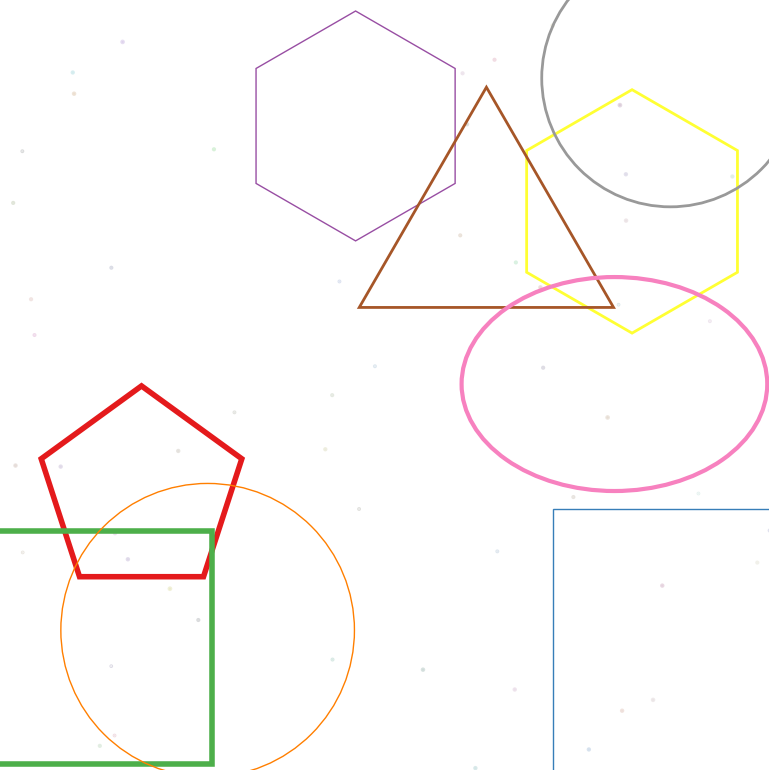[{"shape": "pentagon", "thickness": 2, "radius": 0.68, "center": [0.184, 0.362]}, {"shape": "square", "thickness": 0.5, "radius": 0.87, "center": [0.892, 0.165]}, {"shape": "square", "thickness": 2, "radius": 0.75, "center": [0.124, 0.159]}, {"shape": "hexagon", "thickness": 0.5, "radius": 0.75, "center": [0.462, 0.836]}, {"shape": "circle", "thickness": 0.5, "radius": 0.95, "center": [0.27, 0.182]}, {"shape": "hexagon", "thickness": 1, "radius": 0.79, "center": [0.821, 0.725]}, {"shape": "triangle", "thickness": 1, "radius": 0.95, "center": [0.632, 0.696]}, {"shape": "oval", "thickness": 1.5, "radius": 0.99, "center": [0.798, 0.501]}, {"shape": "circle", "thickness": 1, "radius": 0.84, "center": [0.871, 0.899]}]